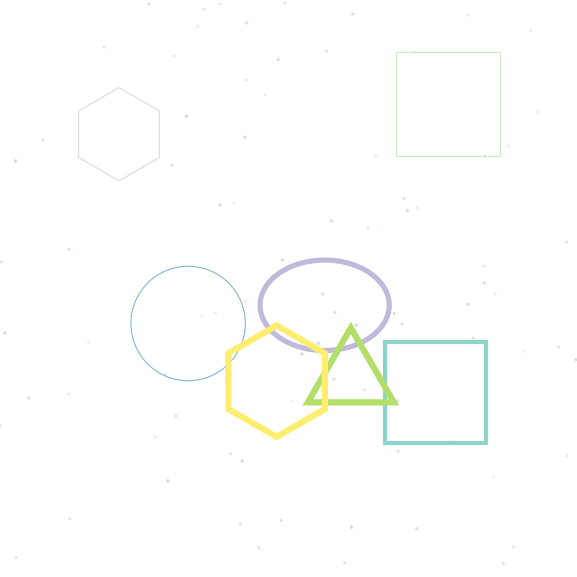[{"shape": "square", "thickness": 2, "radius": 0.44, "center": [0.754, 0.32]}, {"shape": "oval", "thickness": 2.5, "radius": 0.56, "center": [0.562, 0.471]}, {"shape": "circle", "thickness": 0.5, "radius": 0.5, "center": [0.326, 0.439]}, {"shape": "triangle", "thickness": 3, "radius": 0.43, "center": [0.608, 0.345]}, {"shape": "hexagon", "thickness": 0.5, "radius": 0.4, "center": [0.206, 0.767]}, {"shape": "square", "thickness": 0.5, "radius": 0.45, "center": [0.776, 0.819]}, {"shape": "hexagon", "thickness": 3, "radius": 0.48, "center": [0.479, 0.339]}]